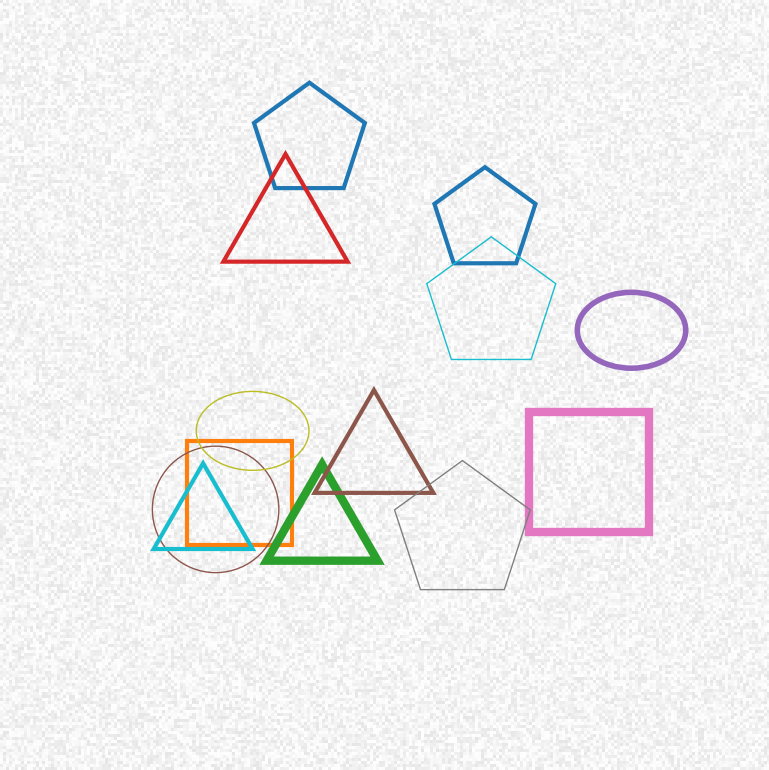[{"shape": "pentagon", "thickness": 1.5, "radius": 0.38, "center": [0.402, 0.817]}, {"shape": "pentagon", "thickness": 1.5, "radius": 0.34, "center": [0.63, 0.714]}, {"shape": "square", "thickness": 1.5, "radius": 0.34, "center": [0.311, 0.36]}, {"shape": "triangle", "thickness": 3, "radius": 0.42, "center": [0.418, 0.313]}, {"shape": "triangle", "thickness": 1.5, "radius": 0.47, "center": [0.371, 0.707]}, {"shape": "oval", "thickness": 2, "radius": 0.35, "center": [0.82, 0.571]}, {"shape": "circle", "thickness": 0.5, "radius": 0.41, "center": [0.28, 0.338]}, {"shape": "triangle", "thickness": 1.5, "radius": 0.45, "center": [0.486, 0.404]}, {"shape": "square", "thickness": 3, "radius": 0.39, "center": [0.765, 0.387]}, {"shape": "pentagon", "thickness": 0.5, "radius": 0.46, "center": [0.601, 0.309]}, {"shape": "oval", "thickness": 0.5, "radius": 0.37, "center": [0.328, 0.44]}, {"shape": "pentagon", "thickness": 0.5, "radius": 0.44, "center": [0.638, 0.604]}, {"shape": "triangle", "thickness": 1.5, "radius": 0.37, "center": [0.264, 0.324]}]